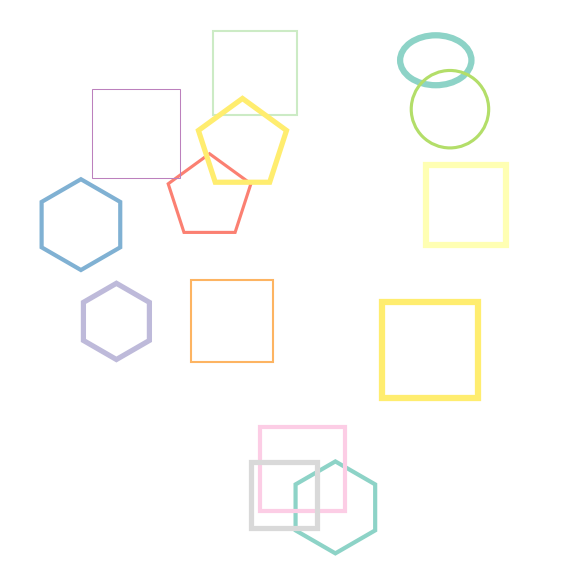[{"shape": "oval", "thickness": 3, "radius": 0.31, "center": [0.755, 0.895]}, {"shape": "hexagon", "thickness": 2, "radius": 0.4, "center": [0.581, 0.121]}, {"shape": "square", "thickness": 3, "radius": 0.35, "center": [0.807, 0.644]}, {"shape": "hexagon", "thickness": 2.5, "radius": 0.33, "center": [0.202, 0.443]}, {"shape": "pentagon", "thickness": 1.5, "radius": 0.38, "center": [0.363, 0.658]}, {"shape": "hexagon", "thickness": 2, "radius": 0.39, "center": [0.14, 0.61]}, {"shape": "square", "thickness": 1, "radius": 0.36, "center": [0.402, 0.443]}, {"shape": "circle", "thickness": 1.5, "radius": 0.34, "center": [0.779, 0.81]}, {"shape": "square", "thickness": 2, "radius": 0.37, "center": [0.524, 0.187]}, {"shape": "square", "thickness": 2.5, "radius": 0.29, "center": [0.492, 0.142]}, {"shape": "square", "thickness": 0.5, "radius": 0.38, "center": [0.236, 0.768]}, {"shape": "square", "thickness": 1, "radius": 0.37, "center": [0.441, 0.873]}, {"shape": "pentagon", "thickness": 2.5, "radius": 0.4, "center": [0.42, 0.748]}, {"shape": "square", "thickness": 3, "radius": 0.42, "center": [0.745, 0.394]}]